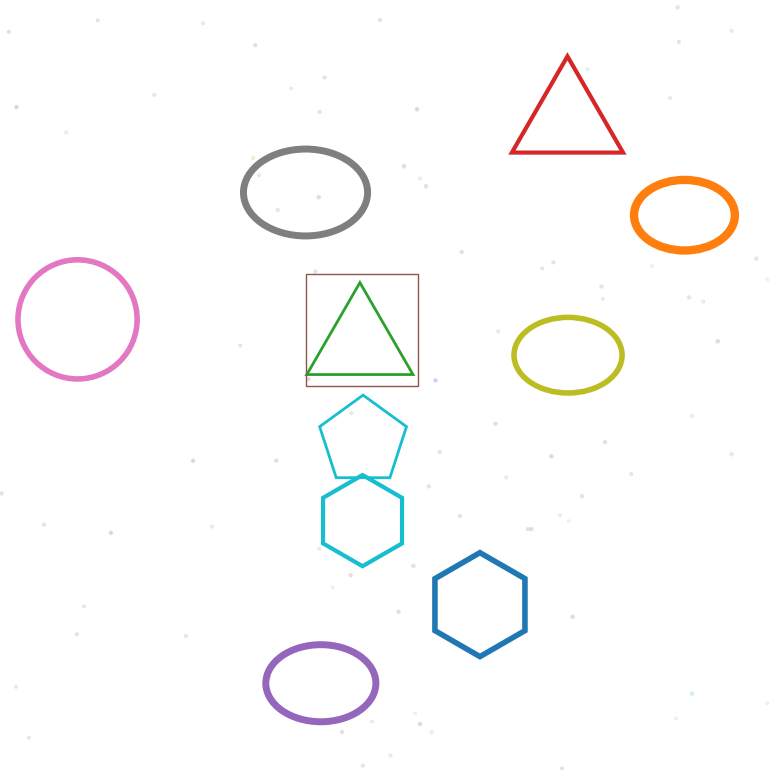[{"shape": "hexagon", "thickness": 2, "radius": 0.34, "center": [0.623, 0.215]}, {"shape": "oval", "thickness": 3, "radius": 0.33, "center": [0.889, 0.721]}, {"shape": "triangle", "thickness": 1, "radius": 0.4, "center": [0.467, 0.553]}, {"shape": "triangle", "thickness": 1.5, "radius": 0.42, "center": [0.737, 0.844]}, {"shape": "oval", "thickness": 2.5, "radius": 0.36, "center": [0.417, 0.113]}, {"shape": "square", "thickness": 0.5, "radius": 0.36, "center": [0.47, 0.571]}, {"shape": "circle", "thickness": 2, "radius": 0.39, "center": [0.101, 0.585]}, {"shape": "oval", "thickness": 2.5, "radius": 0.4, "center": [0.397, 0.75]}, {"shape": "oval", "thickness": 2, "radius": 0.35, "center": [0.738, 0.539]}, {"shape": "pentagon", "thickness": 1, "radius": 0.3, "center": [0.472, 0.428]}, {"shape": "hexagon", "thickness": 1.5, "radius": 0.3, "center": [0.471, 0.324]}]